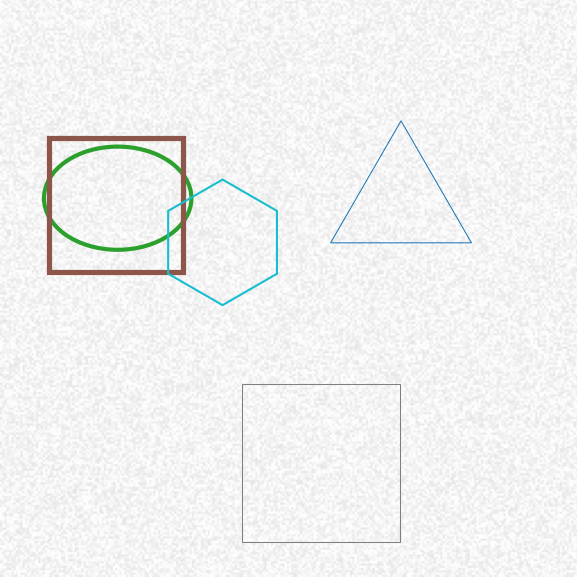[{"shape": "triangle", "thickness": 0.5, "radius": 0.7, "center": [0.694, 0.649]}, {"shape": "oval", "thickness": 2, "radius": 0.64, "center": [0.204, 0.656]}, {"shape": "square", "thickness": 2.5, "radius": 0.58, "center": [0.201, 0.644]}, {"shape": "square", "thickness": 0.5, "radius": 0.69, "center": [0.556, 0.197]}, {"shape": "hexagon", "thickness": 1, "radius": 0.54, "center": [0.385, 0.58]}]